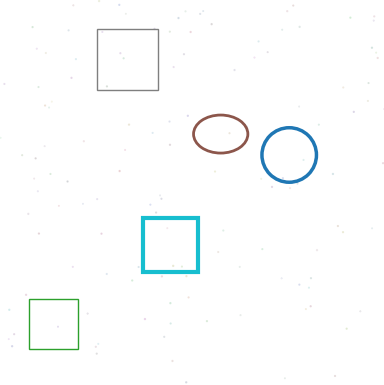[{"shape": "circle", "thickness": 2.5, "radius": 0.35, "center": [0.751, 0.597]}, {"shape": "square", "thickness": 1, "radius": 0.32, "center": [0.139, 0.159]}, {"shape": "oval", "thickness": 2, "radius": 0.35, "center": [0.573, 0.652]}, {"shape": "square", "thickness": 1, "radius": 0.4, "center": [0.331, 0.846]}, {"shape": "square", "thickness": 3, "radius": 0.35, "center": [0.442, 0.364]}]